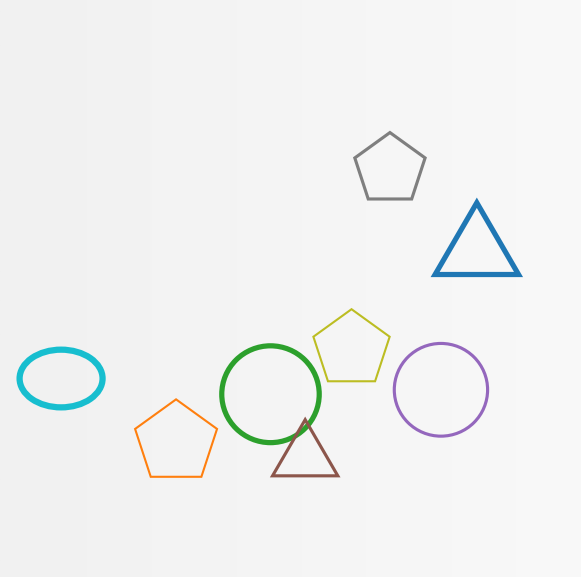[{"shape": "triangle", "thickness": 2.5, "radius": 0.41, "center": [0.82, 0.565]}, {"shape": "pentagon", "thickness": 1, "radius": 0.37, "center": [0.303, 0.233]}, {"shape": "circle", "thickness": 2.5, "radius": 0.42, "center": [0.465, 0.316]}, {"shape": "circle", "thickness": 1.5, "radius": 0.4, "center": [0.759, 0.324]}, {"shape": "triangle", "thickness": 1.5, "radius": 0.32, "center": [0.525, 0.208]}, {"shape": "pentagon", "thickness": 1.5, "radius": 0.32, "center": [0.671, 0.706]}, {"shape": "pentagon", "thickness": 1, "radius": 0.34, "center": [0.605, 0.395]}, {"shape": "oval", "thickness": 3, "radius": 0.36, "center": [0.105, 0.344]}]